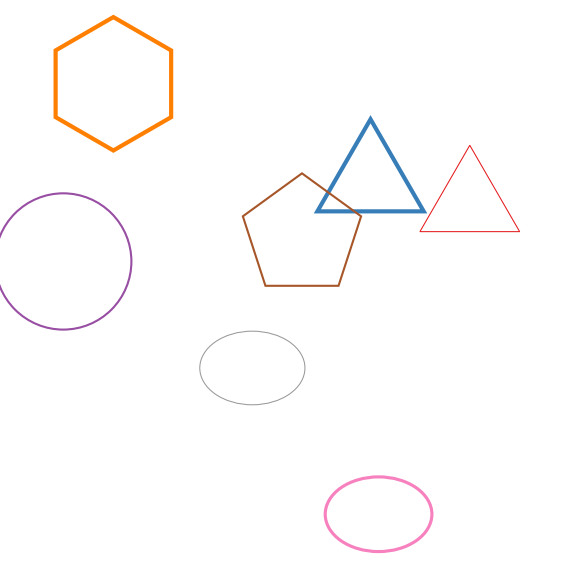[{"shape": "triangle", "thickness": 0.5, "radius": 0.5, "center": [0.813, 0.648]}, {"shape": "triangle", "thickness": 2, "radius": 0.53, "center": [0.642, 0.686]}, {"shape": "circle", "thickness": 1, "radius": 0.59, "center": [0.11, 0.546]}, {"shape": "hexagon", "thickness": 2, "radius": 0.58, "center": [0.196, 0.854]}, {"shape": "pentagon", "thickness": 1, "radius": 0.54, "center": [0.523, 0.591]}, {"shape": "oval", "thickness": 1.5, "radius": 0.46, "center": [0.656, 0.109]}, {"shape": "oval", "thickness": 0.5, "radius": 0.46, "center": [0.437, 0.362]}]